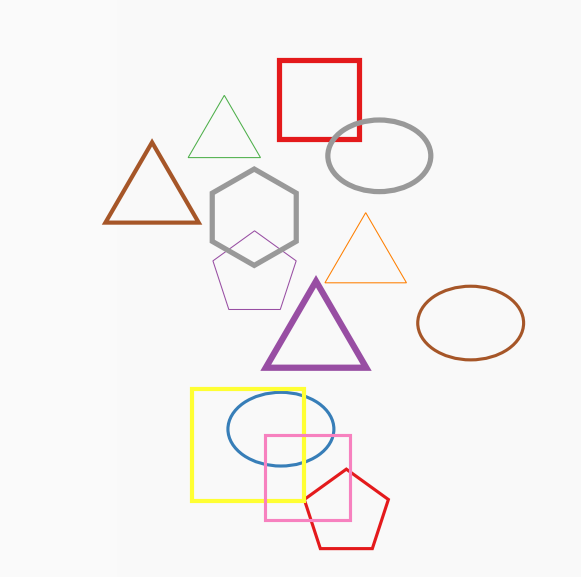[{"shape": "pentagon", "thickness": 1.5, "radius": 0.38, "center": [0.596, 0.111]}, {"shape": "square", "thickness": 2.5, "radius": 0.34, "center": [0.549, 0.827]}, {"shape": "oval", "thickness": 1.5, "radius": 0.46, "center": [0.483, 0.256]}, {"shape": "triangle", "thickness": 0.5, "radius": 0.36, "center": [0.386, 0.762]}, {"shape": "pentagon", "thickness": 0.5, "radius": 0.38, "center": [0.438, 0.524]}, {"shape": "triangle", "thickness": 3, "radius": 0.5, "center": [0.544, 0.412]}, {"shape": "triangle", "thickness": 0.5, "radius": 0.4, "center": [0.629, 0.55]}, {"shape": "square", "thickness": 2, "radius": 0.48, "center": [0.426, 0.228]}, {"shape": "triangle", "thickness": 2, "radius": 0.46, "center": [0.262, 0.66]}, {"shape": "oval", "thickness": 1.5, "radius": 0.46, "center": [0.81, 0.44]}, {"shape": "square", "thickness": 1.5, "radius": 0.37, "center": [0.529, 0.172]}, {"shape": "hexagon", "thickness": 2.5, "radius": 0.42, "center": [0.437, 0.623]}, {"shape": "oval", "thickness": 2.5, "radius": 0.44, "center": [0.653, 0.729]}]